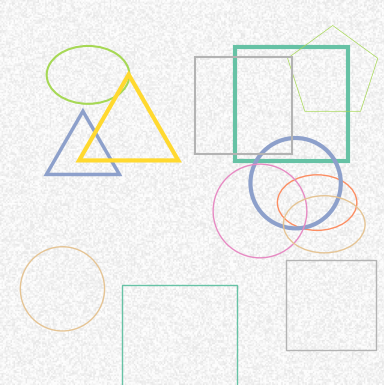[{"shape": "square", "thickness": 1, "radius": 0.74, "center": [0.466, 0.111]}, {"shape": "square", "thickness": 3, "radius": 0.74, "center": [0.757, 0.73]}, {"shape": "oval", "thickness": 1, "radius": 0.52, "center": [0.824, 0.474]}, {"shape": "triangle", "thickness": 2.5, "radius": 0.55, "center": [0.215, 0.602]}, {"shape": "circle", "thickness": 3, "radius": 0.59, "center": [0.768, 0.524]}, {"shape": "circle", "thickness": 1, "radius": 0.61, "center": [0.675, 0.452]}, {"shape": "pentagon", "thickness": 0.5, "radius": 0.62, "center": [0.864, 0.811]}, {"shape": "oval", "thickness": 1.5, "radius": 0.54, "center": [0.229, 0.805]}, {"shape": "triangle", "thickness": 3, "radius": 0.74, "center": [0.334, 0.658]}, {"shape": "oval", "thickness": 1, "radius": 0.53, "center": [0.842, 0.417]}, {"shape": "circle", "thickness": 1, "radius": 0.55, "center": [0.162, 0.25]}, {"shape": "square", "thickness": 1.5, "radius": 0.63, "center": [0.632, 0.725]}, {"shape": "square", "thickness": 1, "radius": 0.58, "center": [0.86, 0.208]}]